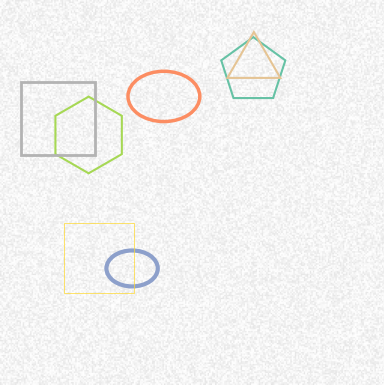[{"shape": "pentagon", "thickness": 1.5, "radius": 0.44, "center": [0.658, 0.816]}, {"shape": "oval", "thickness": 2.5, "radius": 0.47, "center": [0.426, 0.75]}, {"shape": "oval", "thickness": 3, "radius": 0.33, "center": [0.343, 0.303]}, {"shape": "hexagon", "thickness": 1.5, "radius": 0.5, "center": [0.23, 0.649]}, {"shape": "square", "thickness": 0.5, "radius": 0.46, "center": [0.257, 0.329]}, {"shape": "triangle", "thickness": 1.5, "radius": 0.4, "center": [0.659, 0.837]}, {"shape": "square", "thickness": 2, "radius": 0.48, "center": [0.151, 0.692]}]